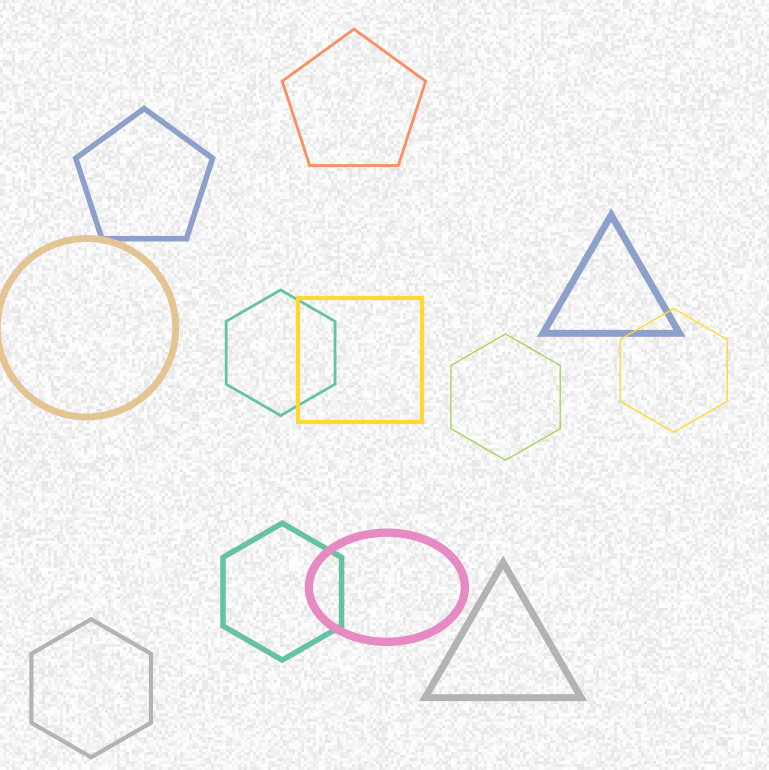[{"shape": "hexagon", "thickness": 2, "radius": 0.44, "center": [0.367, 0.232]}, {"shape": "hexagon", "thickness": 1, "radius": 0.41, "center": [0.364, 0.542]}, {"shape": "pentagon", "thickness": 1, "radius": 0.49, "center": [0.46, 0.864]}, {"shape": "pentagon", "thickness": 2, "radius": 0.47, "center": [0.187, 0.766]}, {"shape": "triangle", "thickness": 2.5, "radius": 0.51, "center": [0.794, 0.618]}, {"shape": "oval", "thickness": 3, "radius": 0.51, "center": [0.502, 0.237]}, {"shape": "hexagon", "thickness": 0.5, "radius": 0.41, "center": [0.657, 0.484]}, {"shape": "hexagon", "thickness": 0.5, "radius": 0.4, "center": [0.875, 0.519]}, {"shape": "square", "thickness": 1.5, "radius": 0.4, "center": [0.468, 0.532]}, {"shape": "circle", "thickness": 2.5, "radius": 0.58, "center": [0.112, 0.574]}, {"shape": "triangle", "thickness": 2.5, "radius": 0.59, "center": [0.653, 0.152]}, {"shape": "hexagon", "thickness": 1.5, "radius": 0.45, "center": [0.118, 0.106]}]